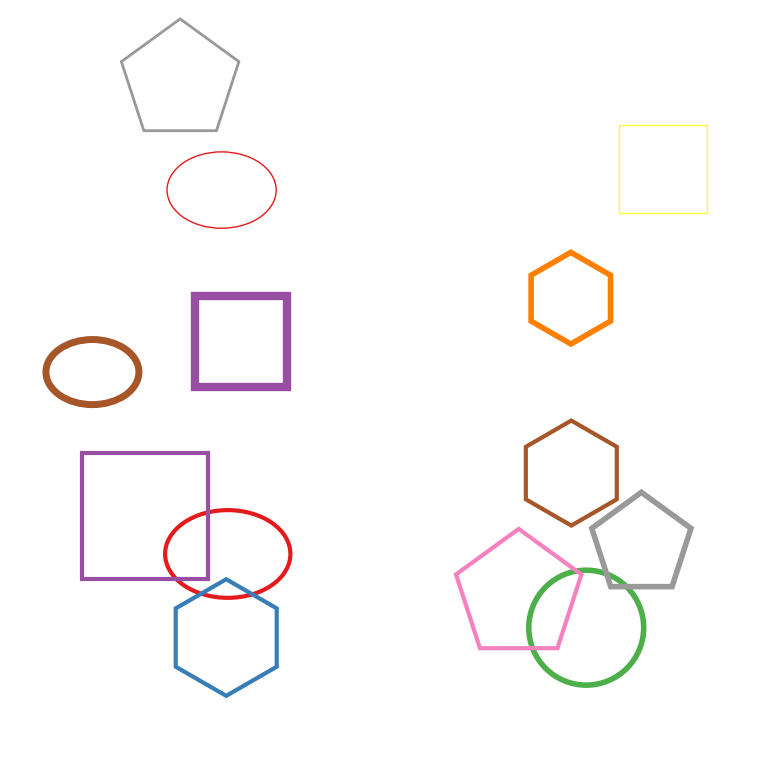[{"shape": "oval", "thickness": 1.5, "radius": 0.41, "center": [0.296, 0.281]}, {"shape": "oval", "thickness": 0.5, "radius": 0.35, "center": [0.288, 0.753]}, {"shape": "hexagon", "thickness": 1.5, "radius": 0.38, "center": [0.294, 0.172]}, {"shape": "circle", "thickness": 2, "radius": 0.37, "center": [0.761, 0.185]}, {"shape": "square", "thickness": 3, "radius": 0.3, "center": [0.313, 0.556]}, {"shape": "square", "thickness": 1.5, "radius": 0.41, "center": [0.188, 0.33]}, {"shape": "hexagon", "thickness": 2, "radius": 0.3, "center": [0.741, 0.613]}, {"shape": "square", "thickness": 0.5, "radius": 0.29, "center": [0.861, 0.781]}, {"shape": "oval", "thickness": 2.5, "radius": 0.3, "center": [0.12, 0.517]}, {"shape": "hexagon", "thickness": 1.5, "radius": 0.34, "center": [0.742, 0.386]}, {"shape": "pentagon", "thickness": 1.5, "radius": 0.43, "center": [0.674, 0.227]}, {"shape": "pentagon", "thickness": 1, "radius": 0.4, "center": [0.234, 0.895]}, {"shape": "pentagon", "thickness": 2, "radius": 0.34, "center": [0.833, 0.293]}]